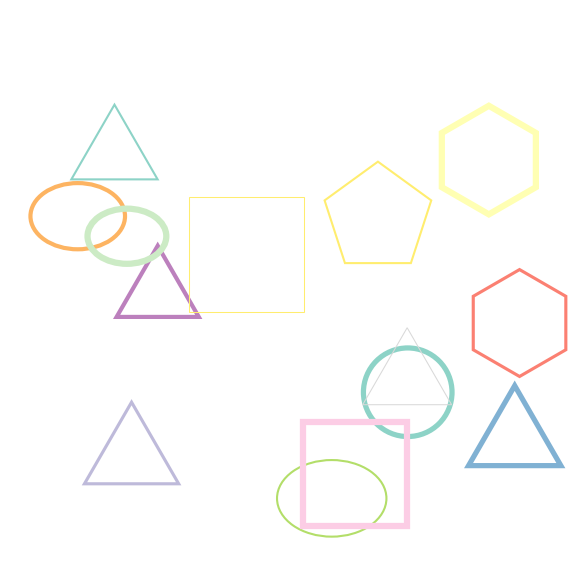[{"shape": "triangle", "thickness": 1, "radius": 0.43, "center": [0.198, 0.732]}, {"shape": "circle", "thickness": 2.5, "radius": 0.38, "center": [0.706, 0.32]}, {"shape": "hexagon", "thickness": 3, "radius": 0.47, "center": [0.846, 0.722]}, {"shape": "triangle", "thickness": 1.5, "radius": 0.47, "center": [0.228, 0.208]}, {"shape": "hexagon", "thickness": 1.5, "radius": 0.46, "center": [0.9, 0.44]}, {"shape": "triangle", "thickness": 2.5, "radius": 0.46, "center": [0.891, 0.239]}, {"shape": "oval", "thickness": 2, "radius": 0.41, "center": [0.135, 0.625]}, {"shape": "oval", "thickness": 1, "radius": 0.47, "center": [0.574, 0.136]}, {"shape": "square", "thickness": 3, "radius": 0.45, "center": [0.615, 0.178]}, {"shape": "triangle", "thickness": 0.5, "radius": 0.44, "center": [0.705, 0.343]}, {"shape": "triangle", "thickness": 2, "radius": 0.41, "center": [0.273, 0.491]}, {"shape": "oval", "thickness": 3, "radius": 0.34, "center": [0.22, 0.59]}, {"shape": "square", "thickness": 0.5, "radius": 0.5, "center": [0.426, 0.558]}, {"shape": "pentagon", "thickness": 1, "radius": 0.49, "center": [0.654, 0.622]}]